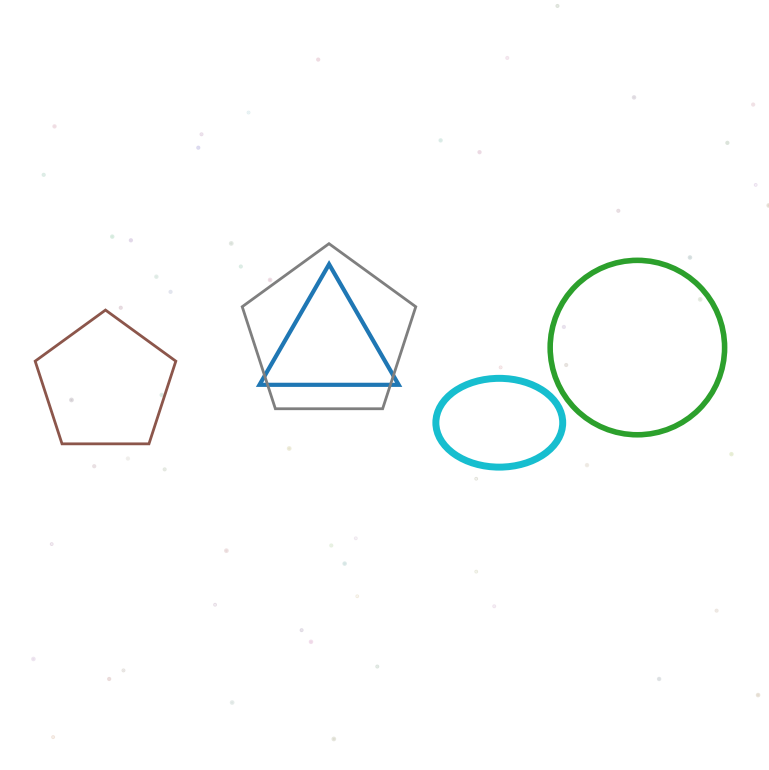[{"shape": "triangle", "thickness": 1.5, "radius": 0.52, "center": [0.427, 0.552]}, {"shape": "circle", "thickness": 2, "radius": 0.57, "center": [0.828, 0.549]}, {"shape": "pentagon", "thickness": 1, "radius": 0.48, "center": [0.137, 0.501]}, {"shape": "pentagon", "thickness": 1, "radius": 0.59, "center": [0.427, 0.565]}, {"shape": "oval", "thickness": 2.5, "radius": 0.41, "center": [0.648, 0.451]}]